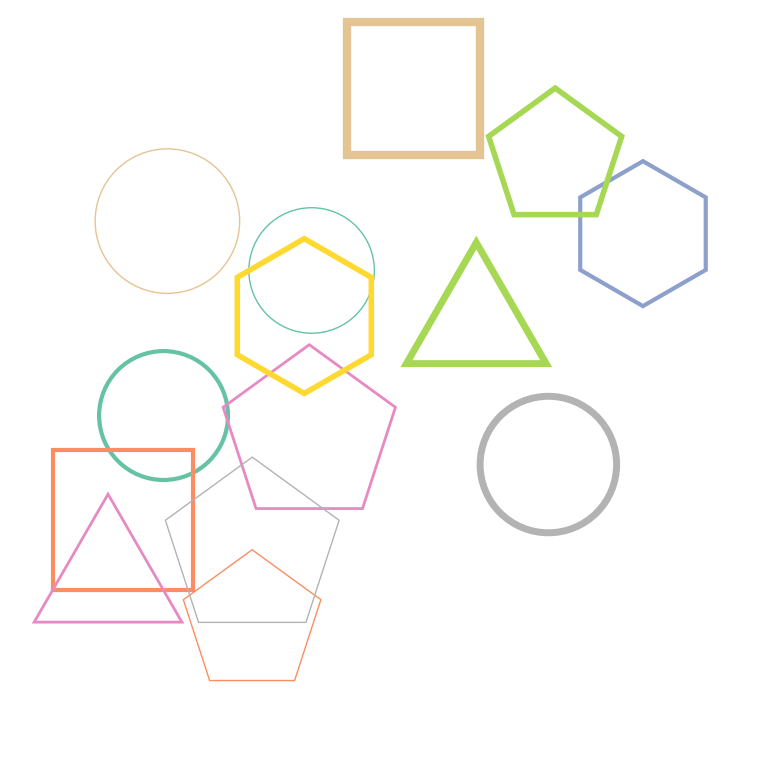[{"shape": "circle", "thickness": 1.5, "radius": 0.42, "center": [0.212, 0.46]}, {"shape": "circle", "thickness": 0.5, "radius": 0.41, "center": [0.405, 0.649]}, {"shape": "pentagon", "thickness": 0.5, "radius": 0.47, "center": [0.327, 0.192]}, {"shape": "square", "thickness": 1.5, "radius": 0.46, "center": [0.16, 0.325]}, {"shape": "hexagon", "thickness": 1.5, "radius": 0.47, "center": [0.835, 0.697]}, {"shape": "pentagon", "thickness": 1, "radius": 0.59, "center": [0.402, 0.435]}, {"shape": "triangle", "thickness": 1, "radius": 0.55, "center": [0.14, 0.247]}, {"shape": "pentagon", "thickness": 2, "radius": 0.45, "center": [0.721, 0.795]}, {"shape": "triangle", "thickness": 2.5, "radius": 0.52, "center": [0.619, 0.58]}, {"shape": "hexagon", "thickness": 2, "radius": 0.5, "center": [0.395, 0.59]}, {"shape": "circle", "thickness": 0.5, "radius": 0.47, "center": [0.217, 0.713]}, {"shape": "square", "thickness": 3, "radius": 0.43, "center": [0.537, 0.885]}, {"shape": "pentagon", "thickness": 0.5, "radius": 0.59, "center": [0.328, 0.288]}, {"shape": "circle", "thickness": 2.5, "radius": 0.44, "center": [0.712, 0.397]}]